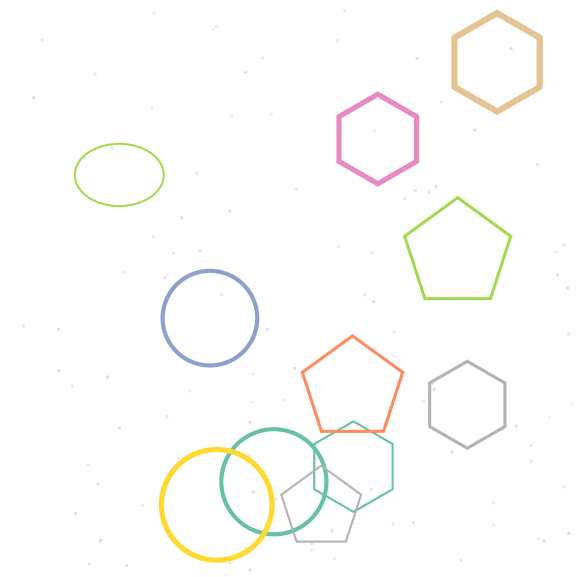[{"shape": "hexagon", "thickness": 1, "radius": 0.39, "center": [0.612, 0.191]}, {"shape": "circle", "thickness": 2, "radius": 0.46, "center": [0.474, 0.165]}, {"shape": "pentagon", "thickness": 1.5, "radius": 0.46, "center": [0.61, 0.326]}, {"shape": "circle", "thickness": 2, "radius": 0.41, "center": [0.364, 0.448]}, {"shape": "hexagon", "thickness": 2.5, "radius": 0.39, "center": [0.654, 0.758]}, {"shape": "pentagon", "thickness": 1.5, "radius": 0.48, "center": [0.793, 0.56]}, {"shape": "oval", "thickness": 1, "radius": 0.39, "center": [0.207, 0.696]}, {"shape": "circle", "thickness": 2.5, "radius": 0.48, "center": [0.375, 0.125]}, {"shape": "hexagon", "thickness": 3, "radius": 0.43, "center": [0.861, 0.891]}, {"shape": "hexagon", "thickness": 1.5, "radius": 0.38, "center": [0.809, 0.298]}, {"shape": "pentagon", "thickness": 1, "radius": 0.36, "center": [0.556, 0.12]}]